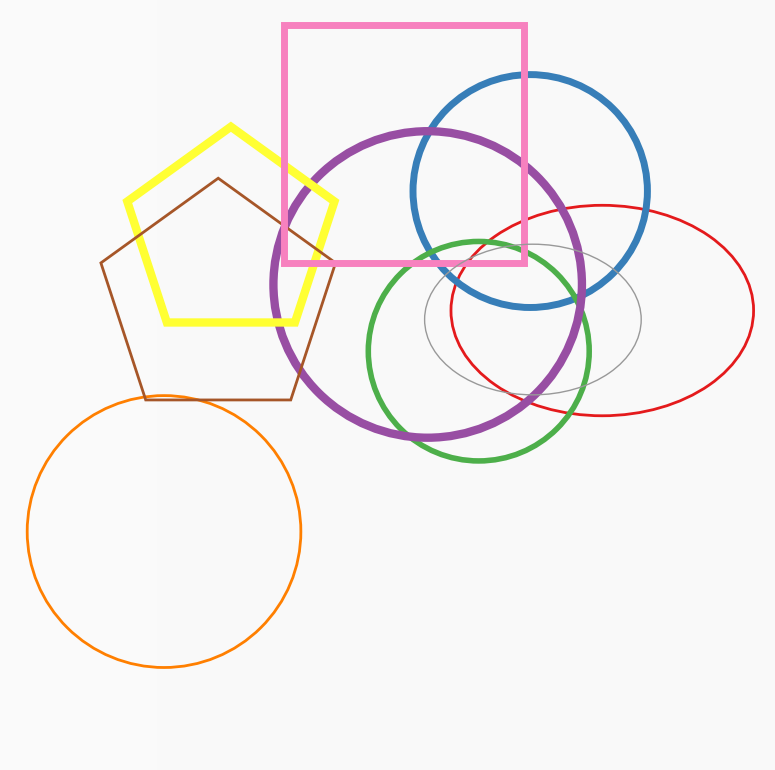[{"shape": "oval", "thickness": 1, "radius": 0.98, "center": [0.777, 0.597]}, {"shape": "circle", "thickness": 2.5, "radius": 0.76, "center": [0.684, 0.752]}, {"shape": "circle", "thickness": 2, "radius": 0.71, "center": [0.618, 0.544]}, {"shape": "circle", "thickness": 3, "radius": 1.0, "center": [0.552, 0.631]}, {"shape": "circle", "thickness": 1, "radius": 0.88, "center": [0.212, 0.31]}, {"shape": "pentagon", "thickness": 3, "radius": 0.7, "center": [0.298, 0.695]}, {"shape": "pentagon", "thickness": 1, "radius": 0.8, "center": [0.282, 0.609]}, {"shape": "square", "thickness": 2.5, "radius": 0.77, "center": [0.521, 0.813]}, {"shape": "oval", "thickness": 0.5, "radius": 0.7, "center": [0.688, 0.585]}]